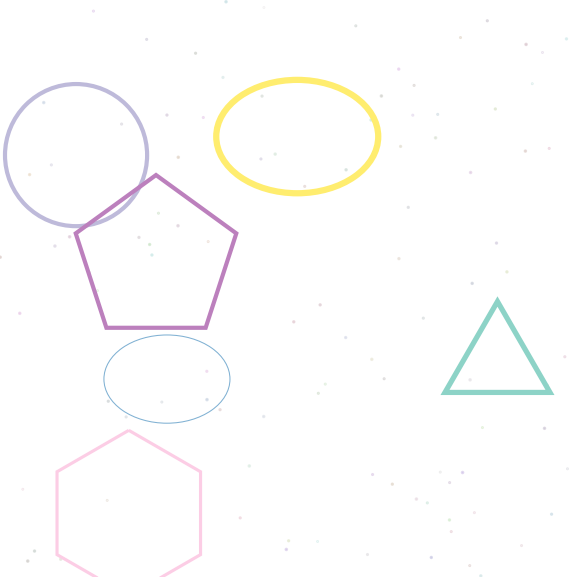[{"shape": "triangle", "thickness": 2.5, "radius": 0.52, "center": [0.861, 0.372]}, {"shape": "circle", "thickness": 2, "radius": 0.62, "center": [0.132, 0.731]}, {"shape": "oval", "thickness": 0.5, "radius": 0.55, "center": [0.289, 0.343]}, {"shape": "hexagon", "thickness": 1.5, "radius": 0.72, "center": [0.223, 0.11]}, {"shape": "pentagon", "thickness": 2, "radius": 0.73, "center": [0.27, 0.55]}, {"shape": "oval", "thickness": 3, "radius": 0.7, "center": [0.515, 0.763]}]